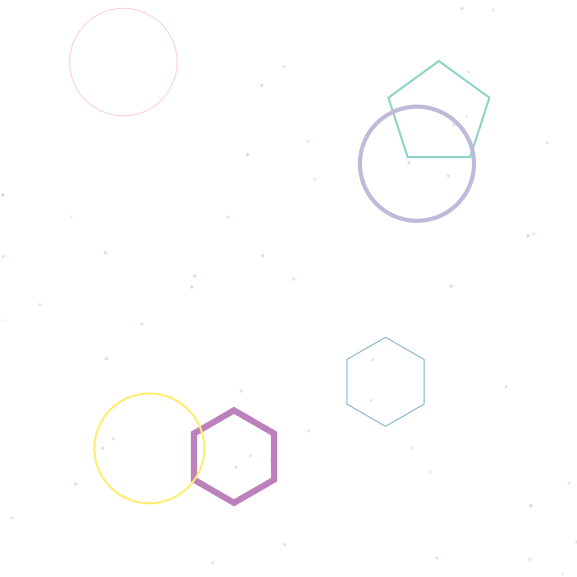[{"shape": "pentagon", "thickness": 1, "radius": 0.46, "center": [0.76, 0.802]}, {"shape": "circle", "thickness": 2, "radius": 0.49, "center": [0.722, 0.716]}, {"shape": "hexagon", "thickness": 0.5, "radius": 0.39, "center": [0.668, 0.338]}, {"shape": "circle", "thickness": 0.5, "radius": 0.47, "center": [0.214, 0.892]}, {"shape": "hexagon", "thickness": 3, "radius": 0.4, "center": [0.405, 0.208]}, {"shape": "circle", "thickness": 1, "radius": 0.48, "center": [0.259, 0.223]}]